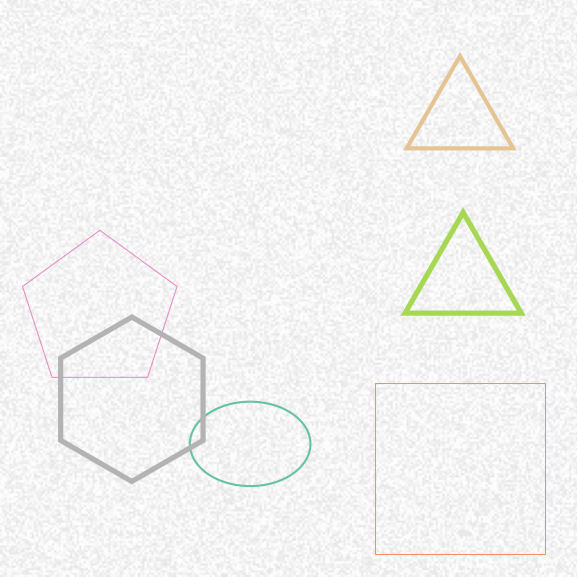[{"shape": "oval", "thickness": 1, "radius": 0.52, "center": [0.433, 0.23]}, {"shape": "square", "thickness": 0.5, "radius": 0.74, "center": [0.796, 0.188]}, {"shape": "pentagon", "thickness": 0.5, "radius": 0.7, "center": [0.173, 0.46]}, {"shape": "triangle", "thickness": 2.5, "radius": 0.58, "center": [0.802, 0.515]}, {"shape": "triangle", "thickness": 2, "radius": 0.53, "center": [0.796, 0.795]}, {"shape": "hexagon", "thickness": 2.5, "radius": 0.71, "center": [0.228, 0.308]}]